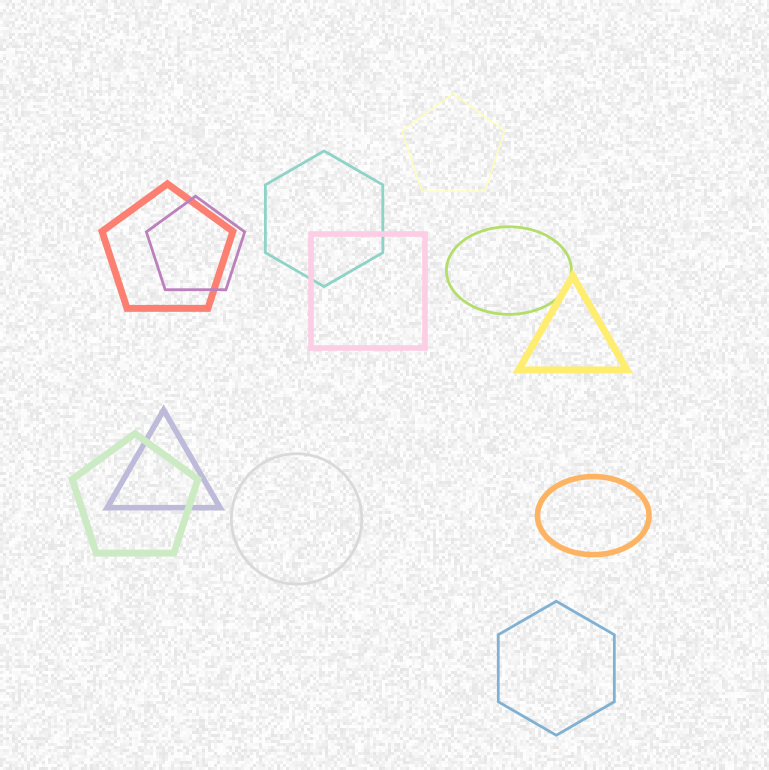[{"shape": "hexagon", "thickness": 1, "radius": 0.44, "center": [0.421, 0.716]}, {"shape": "pentagon", "thickness": 0.5, "radius": 0.35, "center": [0.589, 0.808]}, {"shape": "triangle", "thickness": 2, "radius": 0.42, "center": [0.213, 0.383]}, {"shape": "pentagon", "thickness": 2.5, "radius": 0.45, "center": [0.218, 0.672]}, {"shape": "hexagon", "thickness": 1, "radius": 0.44, "center": [0.722, 0.132]}, {"shape": "oval", "thickness": 2, "radius": 0.36, "center": [0.77, 0.33]}, {"shape": "oval", "thickness": 1, "radius": 0.41, "center": [0.661, 0.649]}, {"shape": "square", "thickness": 2, "radius": 0.37, "center": [0.477, 0.622]}, {"shape": "circle", "thickness": 1, "radius": 0.42, "center": [0.385, 0.326]}, {"shape": "pentagon", "thickness": 1, "radius": 0.34, "center": [0.254, 0.678]}, {"shape": "pentagon", "thickness": 2.5, "radius": 0.43, "center": [0.175, 0.351]}, {"shape": "triangle", "thickness": 2.5, "radius": 0.41, "center": [0.744, 0.56]}]